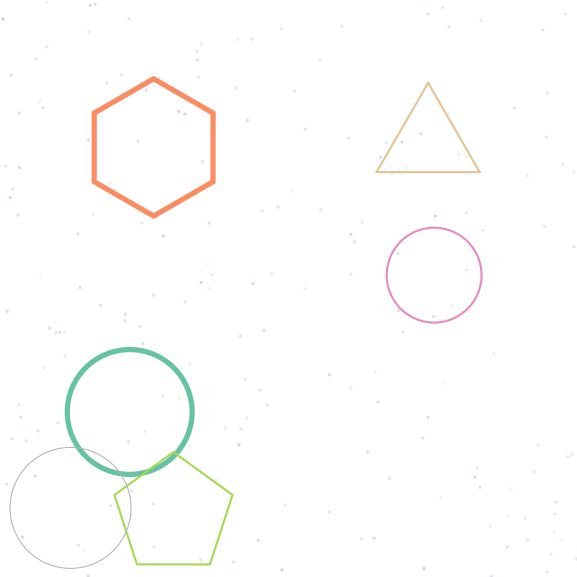[{"shape": "circle", "thickness": 2.5, "radius": 0.54, "center": [0.225, 0.286]}, {"shape": "hexagon", "thickness": 2.5, "radius": 0.59, "center": [0.266, 0.744]}, {"shape": "circle", "thickness": 1, "radius": 0.41, "center": [0.752, 0.523]}, {"shape": "pentagon", "thickness": 1, "radius": 0.54, "center": [0.3, 0.109]}, {"shape": "triangle", "thickness": 1, "radius": 0.52, "center": [0.741, 0.753]}, {"shape": "circle", "thickness": 0.5, "radius": 0.52, "center": [0.122, 0.12]}]